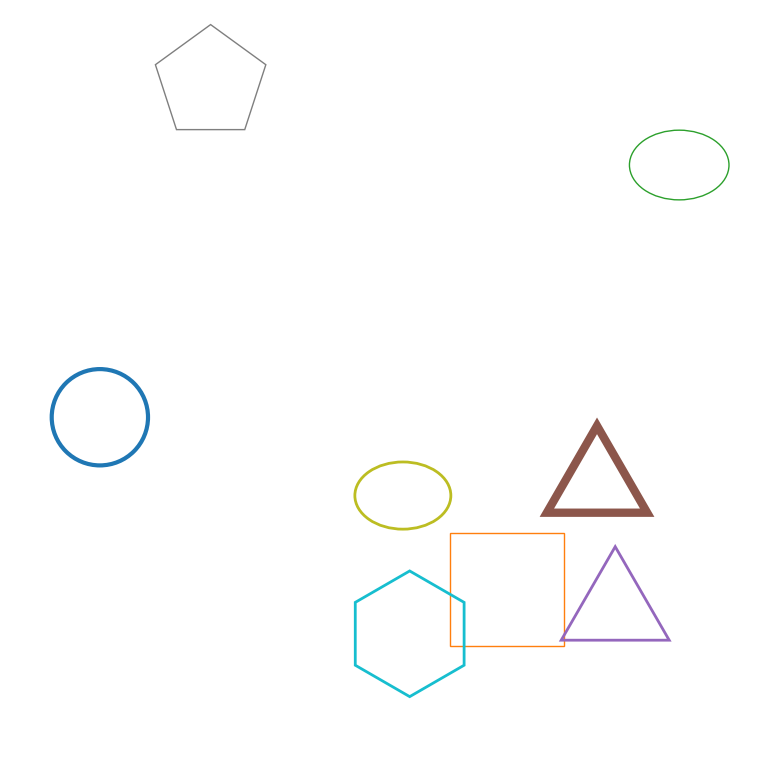[{"shape": "circle", "thickness": 1.5, "radius": 0.31, "center": [0.13, 0.458]}, {"shape": "square", "thickness": 0.5, "radius": 0.37, "center": [0.658, 0.234]}, {"shape": "oval", "thickness": 0.5, "radius": 0.32, "center": [0.882, 0.786]}, {"shape": "triangle", "thickness": 1, "radius": 0.4, "center": [0.799, 0.209]}, {"shape": "triangle", "thickness": 3, "radius": 0.38, "center": [0.775, 0.372]}, {"shape": "pentagon", "thickness": 0.5, "radius": 0.38, "center": [0.274, 0.893]}, {"shape": "oval", "thickness": 1, "radius": 0.31, "center": [0.523, 0.356]}, {"shape": "hexagon", "thickness": 1, "radius": 0.41, "center": [0.532, 0.177]}]